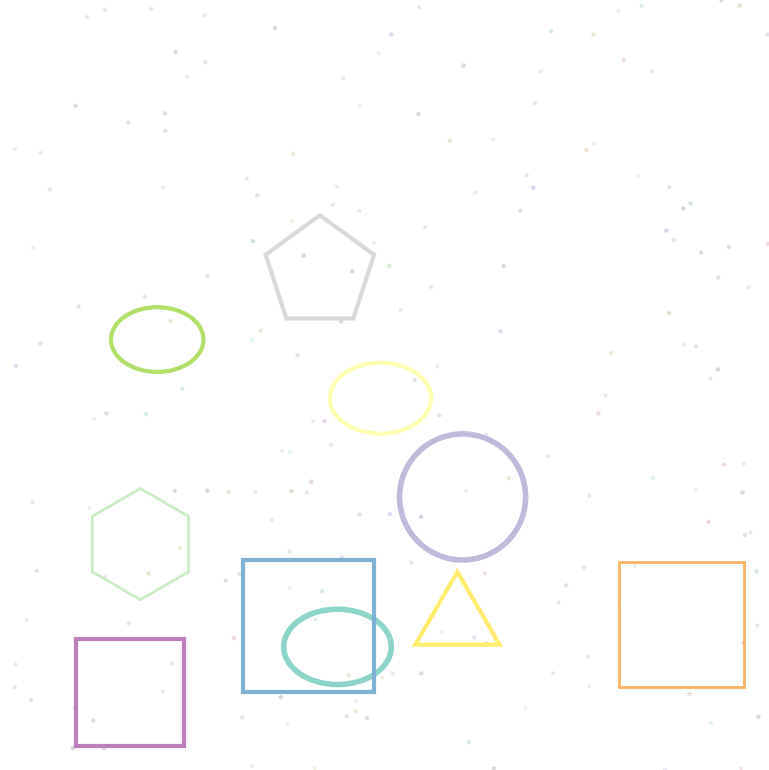[{"shape": "oval", "thickness": 2, "radius": 0.35, "center": [0.438, 0.16]}, {"shape": "oval", "thickness": 1.5, "radius": 0.33, "center": [0.494, 0.483]}, {"shape": "circle", "thickness": 2, "radius": 0.41, "center": [0.601, 0.355]}, {"shape": "square", "thickness": 1.5, "radius": 0.43, "center": [0.4, 0.187]}, {"shape": "square", "thickness": 1, "radius": 0.41, "center": [0.885, 0.189]}, {"shape": "oval", "thickness": 1.5, "radius": 0.3, "center": [0.204, 0.559]}, {"shape": "pentagon", "thickness": 1.5, "radius": 0.37, "center": [0.415, 0.646]}, {"shape": "square", "thickness": 1.5, "radius": 0.35, "center": [0.169, 0.101]}, {"shape": "hexagon", "thickness": 1, "radius": 0.36, "center": [0.182, 0.293]}, {"shape": "triangle", "thickness": 1.5, "radius": 0.32, "center": [0.594, 0.194]}]